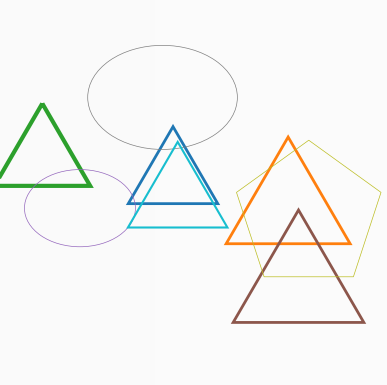[{"shape": "triangle", "thickness": 2, "radius": 0.67, "center": [0.447, 0.538]}, {"shape": "triangle", "thickness": 2, "radius": 0.92, "center": [0.744, 0.459]}, {"shape": "triangle", "thickness": 3, "radius": 0.71, "center": [0.109, 0.589]}, {"shape": "oval", "thickness": 0.5, "radius": 0.72, "center": [0.206, 0.459]}, {"shape": "triangle", "thickness": 2, "radius": 0.97, "center": [0.77, 0.26]}, {"shape": "oval", "thickness": 0.5, "radius": 0.97, "center": [0.419, 0.747]}, {"shape": "pentagon", "thickness": 0.5, "radius": 0.98, "center": [0.797, 0.44]}, {"shape": "triangle", "thickness": 1.5, "radius": 0.74, "center": [0.459, 0.483]}]